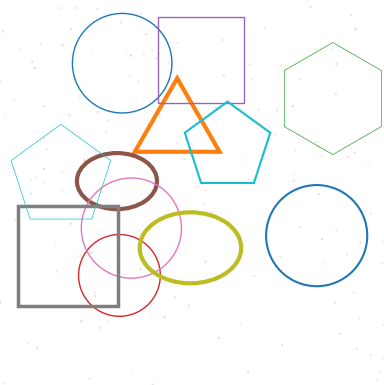[{"shape": "circle", "thickness": 1.5, "radius": 0.66, "center": [0.823, 0.388]}, {"shape": "circle", "thickness": 1, "radius": 0.65, "center": [0.317, 0.836]}, {"shape": "triangle", "thickness": 3, "radius": 0.64, "center": [0.46, 0.669]}, {"shape": "hexagon", "thickness": 0.5, "radius": 0.73, "center": [0.864, 0.744]}, {"shape": "circle", "thickness": 1, "radius": 0.53, "center": [0.31, 0.285]}, {"shape": "square", "thickness": 1, "radius": 0.56, "center": [0.522, 0.843]}, {"shape": "oval", "thickness": 3, "radius": 0.52, "center": [0.304, 0.53]}, {"shape": "circle", "thickness": 1, "radius": 0.65, "center": [0.341, 0.408]}, {"shape": "square", "thickness": 2.5, "radius": 0.65, "center": [0.176, 0.335]}, {"shape": "oval", "thickness": 3, "radius": 0.66, "center": [0.495, 0.356]}, {"shape": "pentagon", "thickness": 1.5, "radius": 0.58, "center": [0.591, 0.619]}, {"shape": "pentagon", "thickness": 0.5, "radius": 0.68, "center": [0.158, 0.541]}]